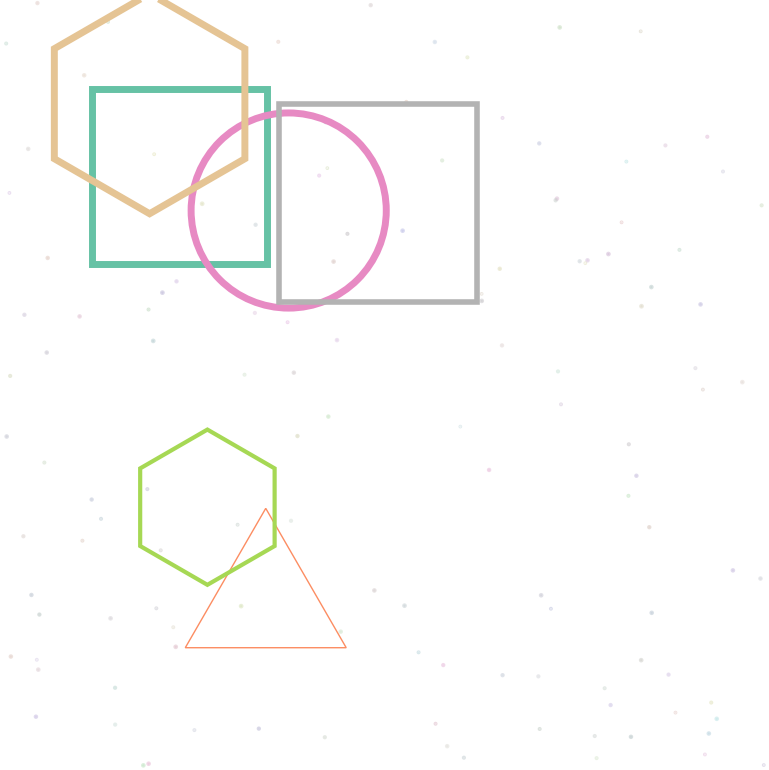[{"shape": "square", "thickness": 2.5, "radius": 0.57, "center": [0.233, 0.77]}, {"shape": "triangle", "thickness": 0.5, "radius": 0.6, "center": [0.345, 0.219]}, {"shape": "circle", "thickness": 2.5, "radius": 0.63, "center": [0.375, 0.727]}, {"shape": "hexagon", "thickness": 1.5, "radius": 0.5, "center": [0.269, 0.341]}, {"shape": "hexagon", "thickness": 2.5, "radius": 0.71, "center": [0.194, 0.865]}, {"shape": "square", "thickness": 2, "radius": 0.64, "center": [0.491, 0.737]}]